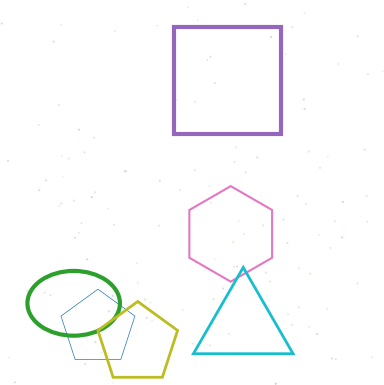[{"shape": "pentagon", "thickness": 0.5, "radius": 0.5, "center": [0.254, 0.148]}, {"shape": "oval", "thickness": 3, "radius": 0.6, "center": [0.191, 0.212]}, {"shape": "square", "thickness": 3, "radius": 0.7, "center": [0.59, 0.791]}, {"shape": "hexagon", "thickness": 1.5, "radius": 0.62, "center": [0.599, 0.393]}, {"shape": "pentagon", "thickness": 2, "radius": 0.54, "center": [0.358, 0.108]}, {"shape": "triangle", "thickness": 2, "radius": 0.75, "center": [0.632, 0.156]}]